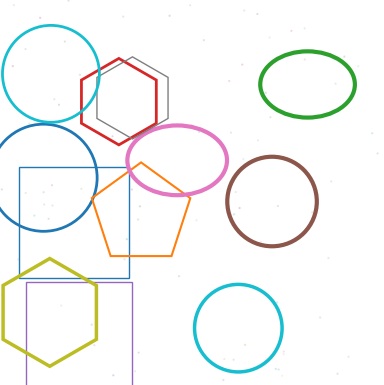[{"shape": "square", "thickness": 1, "radius": 0.72, "center": [0.192, 0.421]}, {"shape": "circle", "thickness": 2, "radius": 0.7, "center": [0.113, 0.538]}, {"shape": "pentagon", "thickness": 1.5, "radius": 0.67, "center": [0.366, 0.444]}, {"shape": "oval", "thickness": 3, "radius": 0.61, "center": [0.799, 0.781]}, {"shape": "hexagon", "thickness": 2, "radius": 0.56, "center": [0.309, 0.736]}, {"shape": "square", "thickness": 1, "radius": 0.69, "center": [0.206, 0.13]}, {"shape": "circle", "thickness": 3, "radius": 0.58, "center": [0.707, 0.477]}, {"shape": "oval", "thickness": 3, "radius": 0.65, "center": [0.46, 0.584]}, {"shape": "hexagon", "thickness": 1, "radius": 0.53, "center": [0.344, 0.746]}, {"shape": "hexagon", "thickness": 2.5, "radius": 0.7, "center": [0.129, 0.189]}, {"shape": "circle", "thickness": 2, "radius": 0.63, "center": [0.132, 0.808]}, {"shape": "circle", "thickness": 2.5, "radius": 0.57, "center": [0.619, 0.148]}]